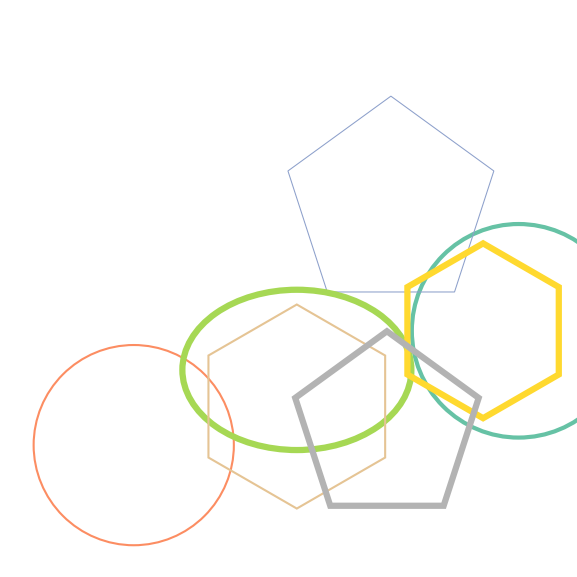[{"shape": "circle", "thickness": 2, "radius": 0.92, "center": [0.898, 0.426]}, {"shape": "circle", "thickness": 1, "radius": 0.87, "center": [0.232, 0.228]}, {"shape": "pentagon", "thickness": 0.5, "radius": 0.94, "center": [0.677, 0.645]}, {"shape": "oval", "thickness": 3, "radius": 0.99, "center": [0.514, 0.359]}, {"shape": "hexagon", "thickness": 3, "radius": 0.76, "center": [0.837, 0.426]}, {"shape": "hexagon", "thickness": 1, "radius": 0.88, "center": [0.514, 0.295]}, {"shape": "pentagon", "thickness": 3, "radius": 0.84, "center": [0.67, 0.258]}]